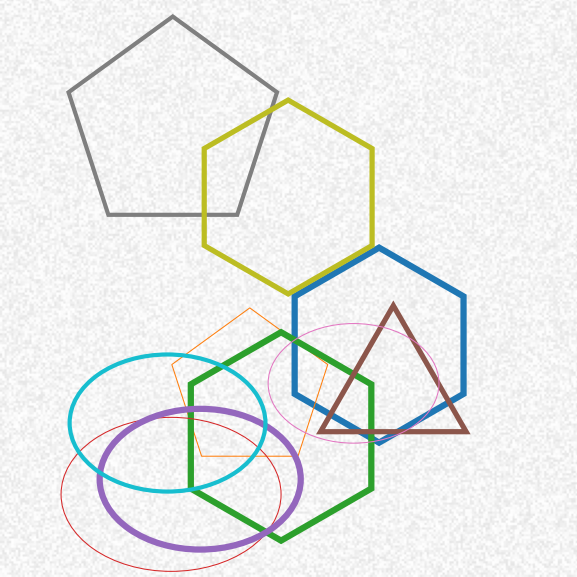[{"shape": "hexagon", "thickness": 3, "radius": 0.84, "center": [0.656, 0.401]}, {"shape": "pentagon", "thickness": 0.5, "radius": 0.71, "center": [0.433, 0.324]}, {"shape": "hexagon", "thickness": 3, "radius": 0.9, "center": [0.487, 0.243]}, {"shape": "oval", "thickness": 0.5, "radius": 0.95, "center": [0.296, 0.143]}, {"shape": "oval", "thickness": 3, "radius": 0.87, "center": [0.347, 0.169]}, {"shape": "triangle", "thickness": 2.5, "radius": 0.73, "center": [0.681, 0.324]}, {"shape": "oval", "thickness": 0.5, "radius": 0.74, "center": [0.612, 0.335]}, {"shape": "pentagon", "thickness": 2, "radius": 0.95, "center": [0.299, 0.781]}, {"shape": "hexagon", "thickness": 2.5, "radius": 0.84, "center": [0.499, 0.658]}, {"shape": "oval", "thickness": 2, "radius": 0.85, "center": [0.29, 0.267]}]